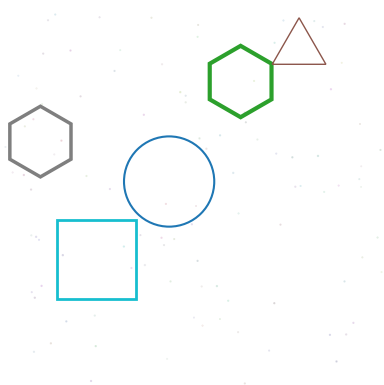[{"shape": "circle", "thickness": 1.5, "radius": 0.59, "center": [0.439, 0.529]}, {"shape": "hexagon", "thickness": 3, "radius": 0.46, "center": [0.625, 0.788]}, {"shape": "triangle", "thickness": 1, "radius": 0.4, "center": [0.777, 0.873]}, {"shape": "hexagon", "thickness": 2.5, "radius": 0.46, "center": [0.105, 0.632]}, {"shape": "square", "thickness": 2, "radius": 0.51, "center": [0.251, 0.327]}]